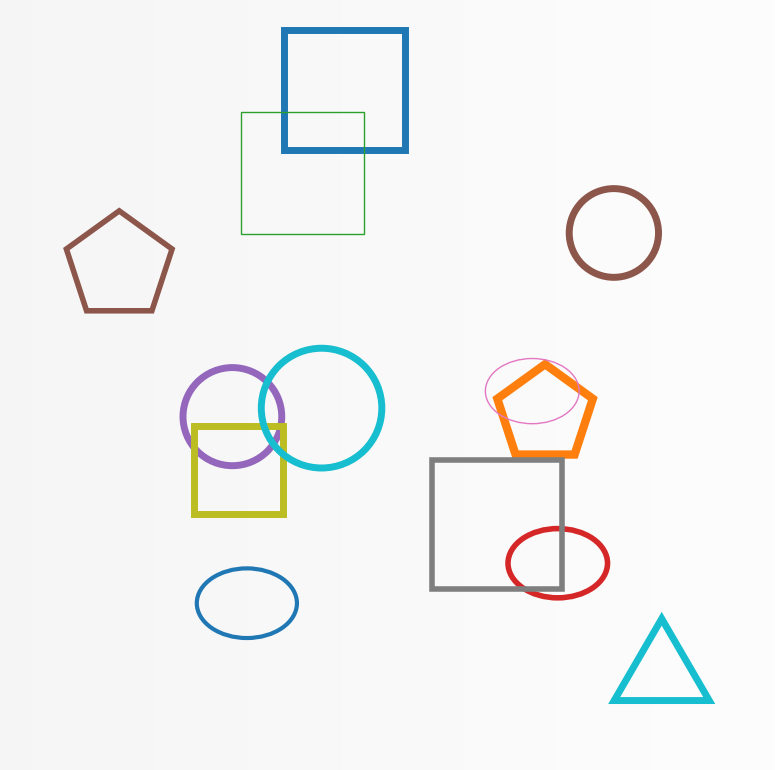[{"shape": "oval", "thickness": 1.5, "radius": 0.32, "center": [0.319, 0.217]}, {"shape": "square", "thickness": 2.5, "radius": 0.39, "center": [0.444, 0.883]}, {"shape": "pentagon", "thickness": 3, "radius": 0.32, "center": [0.703, 0.462]}, {"shape": "square", "thickness": 0.5, "radius": 0.4, "center": [0.39, 0.775]}, {"shape": "oval", "thickness": 2, "radius": 0.32, "center": [0.72, 0.269]}, {"shape": "circle", "thickness": 2.5, "radius": 0.32, "center": [0.3, 0.459]}, {"shape": "circle", "thickness": 2.5, "radius": 0.29, "center": [0.792, 0.697]}, {"shape": "pentagon", "thickness": 2, "radius": 0.36, "center": [0.154, 0.654]}, {"shape": "oval", "thickness": 0.5, "radius": 0.3, "center": [0.687, 0.492]}, {"shape": "square", "thickness": 2, "radius": 0.42, "center": [0.641, 0.319]}, {"shape": "square", "thickness": 2.5, "radius": 0.29, "center": [0.308, 0.39]}, {"shape": "circle", "thickness": 2.5, "radius": 0.39, "center": [0.415, 0.47]}, {"shape": "triangle", "thickness": 2.5, "radius": 0.35, "center": [0.854, 0.126]}]